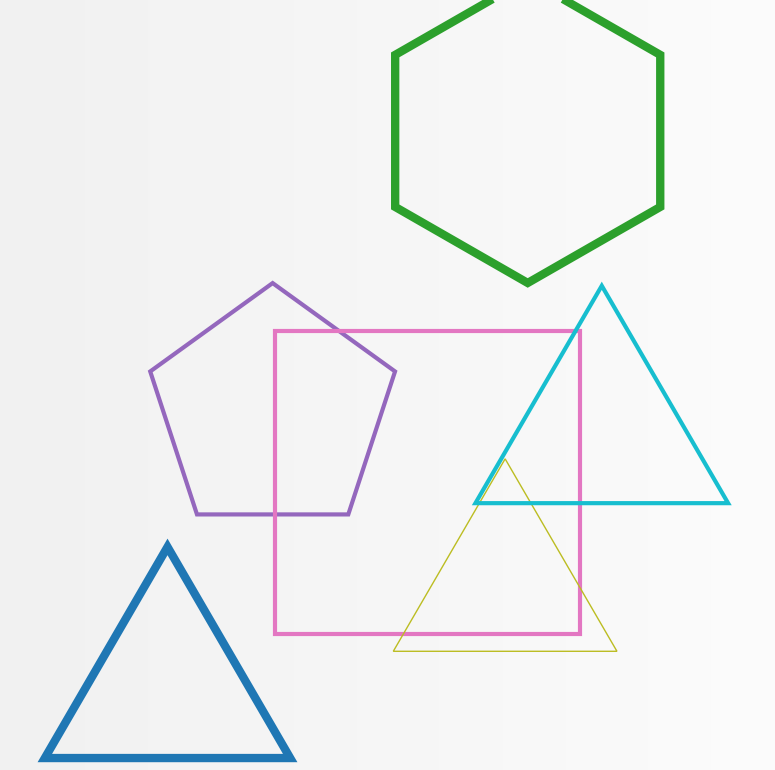[{"shape": "triangle", "thickness": 3, "radius": 0.91, "center": [0.216, 0.107]}, {"shape": "hexagon", "thickness": 3, "radius": 0.99, "center": [0.681, 0.83]}, {"shape": "pentagon", "thickness": 1.5, "radius": 0.83, "center": [0.352, 0.466]}, {"shape": "square", "thickness": 1.5, "radius": 0.99, "center": [0.551, 0.373]}, {"shape": "triangle", "thickness": 0.5, "radius": 0.83, "center": [0.652, 0.237]}, {"shape": "triangle", "thickness": 1.5, "radius": 0.94, "center": [0.776, 0.441]}]